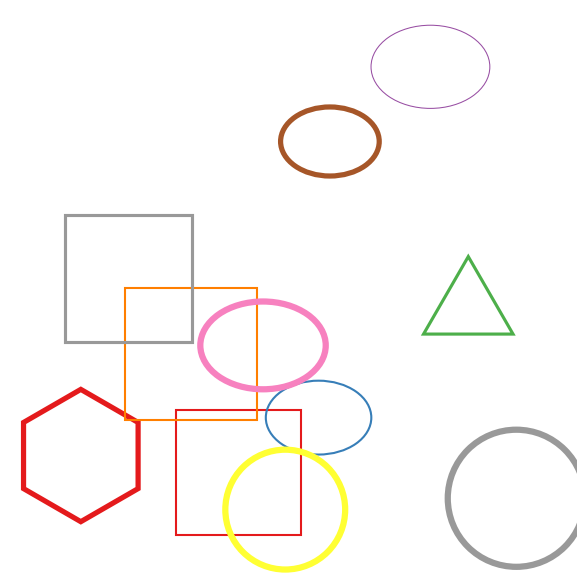[{"shape": "square", "thickness": 1, "radius": 0.54, "center": [0.413, 0.181]}, {"shape": "hexagon", "thickness": 2.5, "radius": 0.57, "center": [0.14, 0.21]}, {"shape": "oval", "thickness": 1, "radius": 0.46, "center": [0.552, 0.276]}, {"shape": "triangle", "thickness": 1.5, "radius": 0.45, "center": [0.811, 0.465]}, {"shape": "oval", "thickness": 0.5, "radius": 0.51, "center": [0.745, 0.883]}, {"shape": "square", "thickness": 1, "radius": 0.57, "center": [0.331, 0.386]}, {"shape": "circle", "thickness": 3, "radius": 0.52, "center": [0.494, 0.117]}, {"shape": "oval", "thickness": 2.5, "radius": 0.43, "center": [0.571, 0.754]}, {"shape": "oval", "thickness": 3, "radius": 0.54, "center": [0.455, 0.401]}, {"shape": "square", "thickness": 1.5, "radius": 0.55, "center": [0.222, 0.516]}, {"shape": "circle", "thickness": 3, "radius": 0.59, "center": [0.894, 0.136]}]